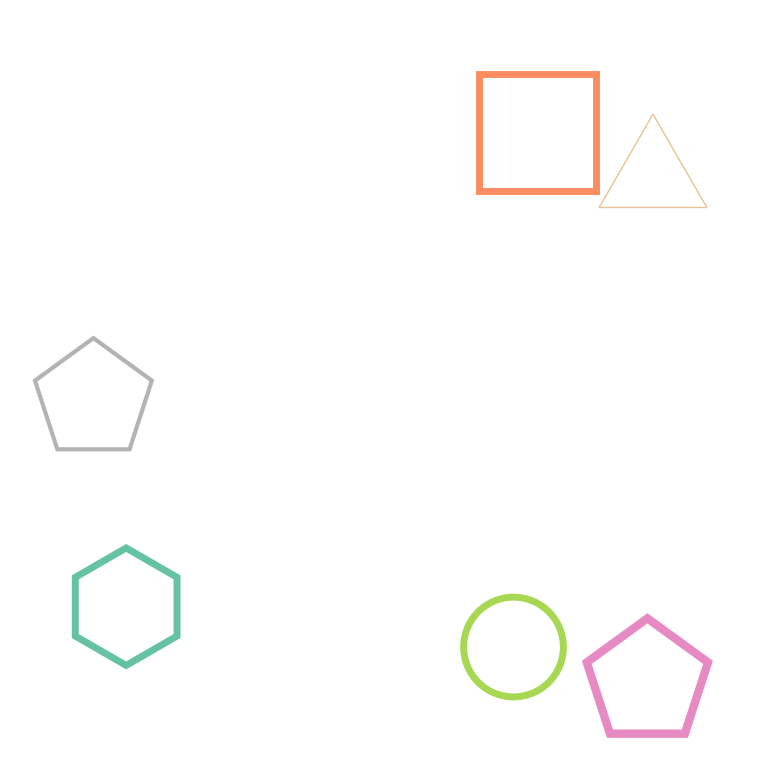[{"shape": "hexagon", "thickness": 2.5, "radius": 0.38, "center": [0.164, 0.212]}, {"shape": "square", "thickness": 2.5, "radius": 0.38, "center": [0.698, 0.827]}, {"shape": "pentagon", "thickness": 3, "radius": 0.41, "center": [0.841, 0.114]}, {"shape": "circle", "thickness": 2.5, "radius": 0.32, "center": [0.667, 0.16]}, {"shape": "triangle", "thickness": 0.5, "radius": 0.4, "center": [0.848, 0.771]}, {"shape": "pentagon", "thickness": 1.5, "radius": 0.4, "center": [0.121, 0.481]}]